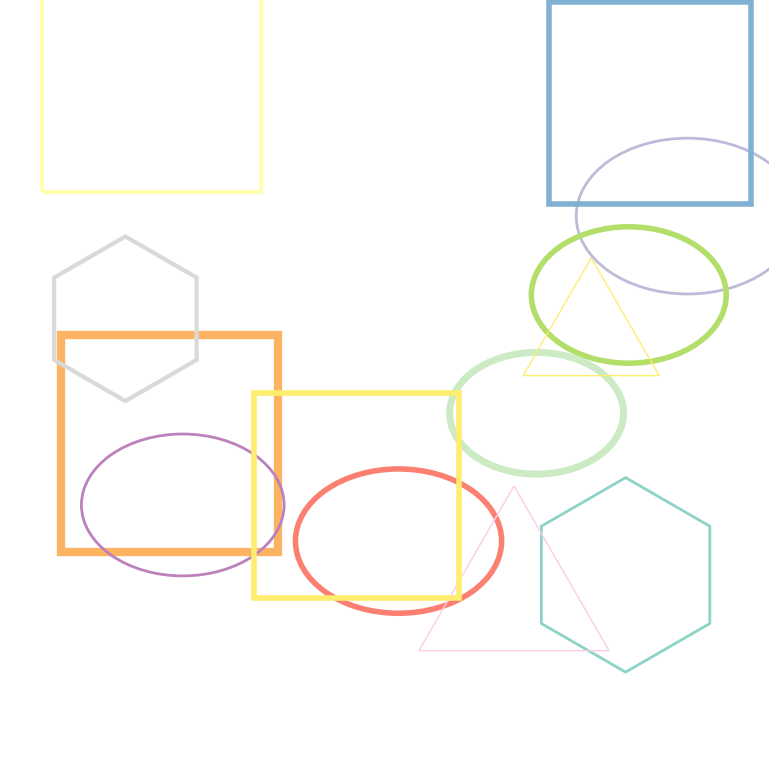[{"shape": "hexagon", "thickness": 1, "radius": 0.63, "center": [0.812, 0.253]}, {"shape": "square", "thickness": 1.5, "radius": 0.71, "center": [0.197, 0.893]}, {"shape": "oval", "thickness": 1, "radius": 0.72, "center": [0.893, 0.719]}, {"shape": "oval", "thickness": 2, "radius": 0.67, "center": [0.518, 0.297]}, {"shape": "square", "thickness": 2, "radius": 0.66, "center": [0.845, 0.866]}, {"shape": "square", "thickness": 3, "radius": 0.7, "center": [0.22, 0.425]}, {"shape": "oval", "thickness": 2, "radius": 0.63, "center": [0.817, 0.617]}, {"shape": "triangle", "thickness": 0.5, "radius": 0.71, "center": [0.668, 0.226]}, {"shape": "hexagon", "thickness": 1.5, "radius": 0.53, "center": [0.163, 0.586]}, {"shape": "oval", "thickness": 1, "radius": 0.66, "center": [0.237, 0.344]}, {"shape": "oval", "thickness": 2.5, "radius": 0.56, "center": [0.697, 0.463]}, {"shape": "triangle", "thickness": 0.5, "radius": 0.51, "center": [0.768, 0.563]}, {"shape": "square", "thickness": 2, "radius": 0.67, "center": [0.462, 0.356]}]